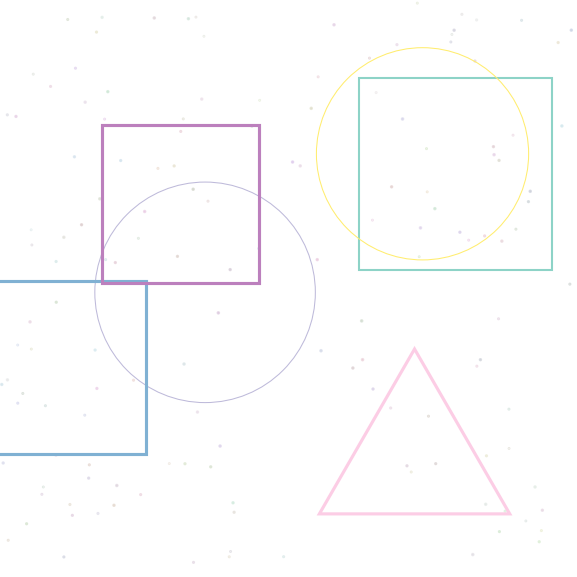[{"shape": "square", "thickness": 1, "radius": 0.83, "center": [0.789, 0.698]}, {"shape": "circle", "thickness": 0.5, "radius": 0.95, "center": [0.355, 0.493]}, {"shape": "square", "thickness": 1.5, "radius": 0.75, "center": [0.103, 0.364]}, {"shape": "triangle", "thickness": 1.5, "radius": 0.95, "center": [0.718, 0.204]}, {"shape": "square", "thickness": 1.5, "radius": 0.68, "center": [0.313, 0.646]}, {"shape": "circle", "thickness": 0.5, "radius": 0.92, "center": [0.732, 0.733]}]